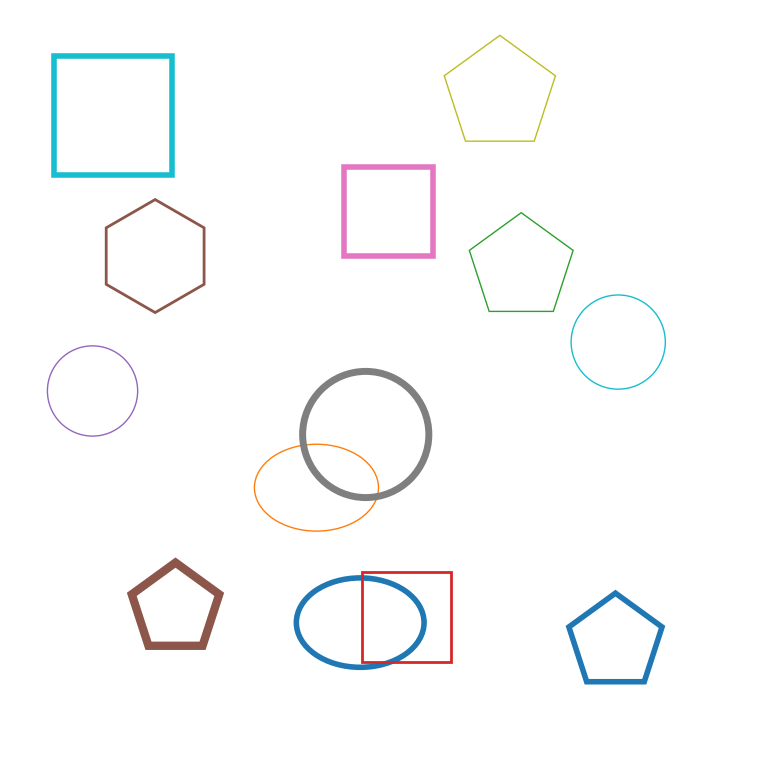[{"shape": "oval", "thickness": 2, "radius": 0.41, "center": [0.468, 0.191]}, {"shape": "pentagon", "thickness": 2, "radius": 0.32, "center": [0.799, 0.166]}, {"shape": "oval", "thickness": 0.5, "radius": 0.4, "center": [0.411, 0.367]}, {"shape": "pentagon", "thickness": 0.5, "radius": 0.35, "center": [0.677, 0.653]}, {"shape": "square", "thickness": 1, "radius": 0.29, "center": [0.528, 0.199]}, {"shape": "circle", "thickness": 0.5, "radius": 0.29, "center": [0.12, 0.492]}, {"shape": "pentagon", "thickness": 3, "radius": 0.3, "center": [0.228, 0.21]}, {"shape": "hexagon", "thickness": 1, "radius": 0.37, "center": [0.201, 0.667]}, {"shape": "square", "thickness": 2, "radius": 0.29, "center": [0.505, 0.725]}, {"shape": "circle", "thickness": 2.5, "radius": 0.41, "center": [0.475, 0.436]}, {"shape": "pentagon", "thickness": 0.5, "radius": 0.38, "center": [0.649, 0.878]}, {"shape": "square", "thickness": 2, "radius": 0.38, "center": [0.147, 0.85]}, {"shape": "circle", "thickness": 0.5, "radius": 0.31, "center": [0.803, 0.556]}]